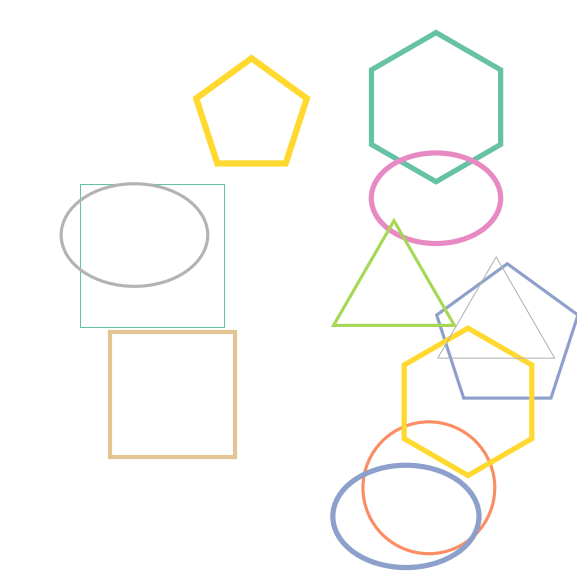[{"shape": "hexagon", "thickness": 2.5, "radius": 0.65, "center": [0.755, 0.814]}, {"shape": "square", "thickness": 0.5, "radius": 0.62, "center": [0.263, 0.557]}, {"shape": "circle", "thickness": 1.5, "radius": 0.57, "center": [0.743, 0.155]}, {"shape": "oval", "thickness": 2.5, "radius": 0.63, "center": [0.703, 0.105]}, {"shape": "pentagon", "thickness": 1.5, "radius": 0.64, "center": [0.878, 0.414]}, {"shape": "oval", "thickness": 2.5, "radius": 0.56, "center": [0.755, 0.656]}, {"shape": "triangle", "thickness": 1.5, "radius": 0.6, "center": [0.682, 0.496]}, {"shape": "pentagon", "thickness": 3, "radius": 0.5, "center": [0.436, 0.798]}, {"shape": "hexagon", "thickness": 2.5, "radius": 0.64, "center": [0.81, 0.303]}, {"shape": "square", "thickness": 2, "radius": 0.54, "center": [0.298, 0.315]}, {"shape": "oval", "thickness": 1.5, "radius": 0.63, "center": [0.233, 0.592]}, {"shape": "triangle", "thickness": 0.5, "radius": 0.58, "center": [0.859, 0.437]}]